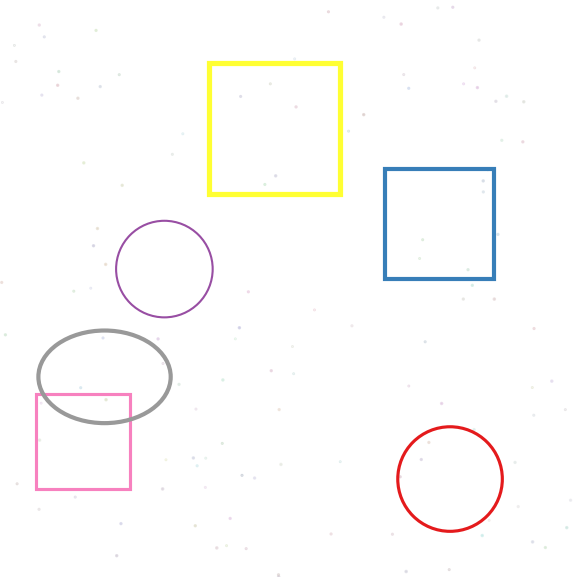[{"shape": "circle", "thickness": 1.5, "radius": 0.45, "center": [0.779, 0.17]}, {"shape": "square", "thickness": 2, "radius": 0.47, "center": [0.761, 0.611]}, {"shape": "circle", "thickness": 1, "radius": 0.42, "center": [0.285, 0.533]}, {"shape": "square", "thickness": 2.5, "radius": 0.57, "center": [0.475, 0.776]}, {"shape": "square", "thickness": 1.5, "radius": 0.41, "center": [0.144, 0.235]}, {"shape": "oval", "thickness": 2, "radius": 0.57, "center": [0.181, 0.347]}]